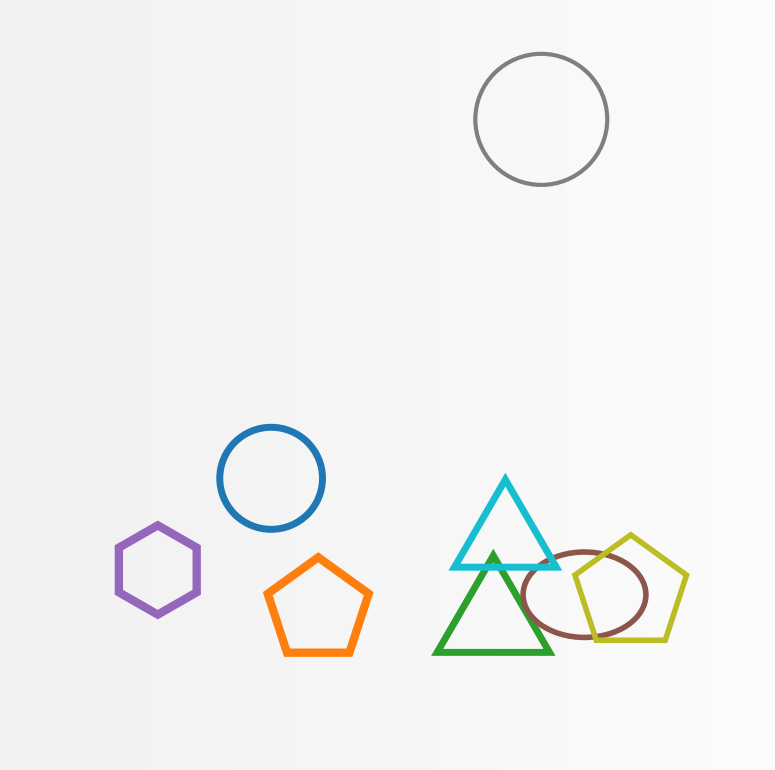[{"shape": "circle", "thickness": 2.5, "radius": 0.33, "center": [0.35, 0.379]}, {"shape": "pentagon", "thickness": 3, "radius": 0.34, "center": [0.411, 0.208]}, {"shape": "triangle", "thickness": 2.5, "radius": 0.42, "center": [0.637, 0.195]}, {"shape": "hexagon", "thickness": 3, "radius": 0.29, "center": [0.204, 0.26]}, {"shape": "oval", "thickness": 2, "radius": 0.4, "center": [0.754, 0.228]}, {"shape": "circle", "thickness": 1.5, "radius": 0.43, "center": [0.698, 0.845]}, {"shape": "pentagon", "thickness": 2, "radius": 0.38, "center": [0.814, 0.23]}, {"shape": "triangle", "thickness": 2.5, "radius": 0.38, "center": [0.652, 0.301]}]